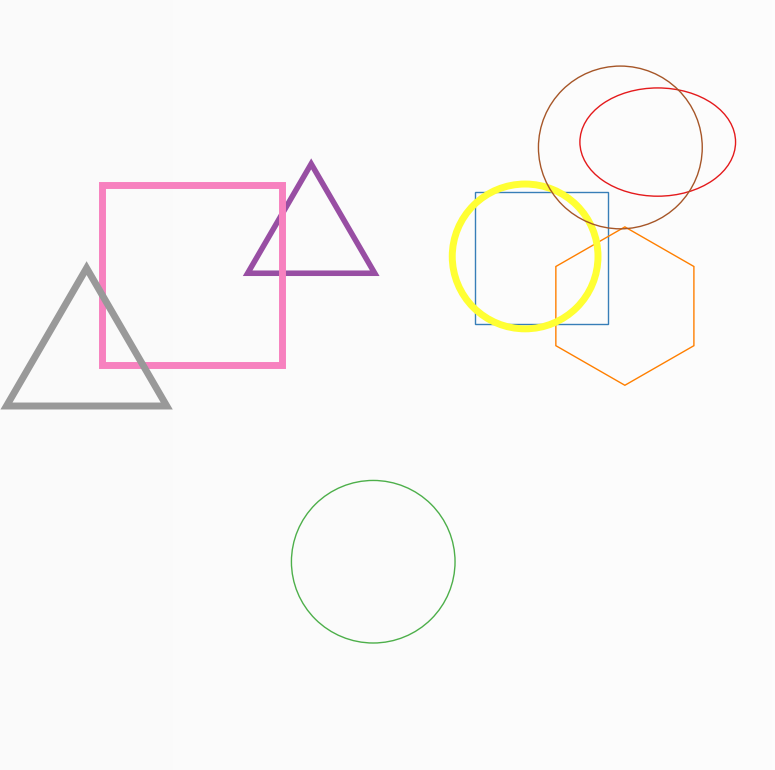[{"shape": "oval", "thickness": 0.5, "radius": 0.5, "center": [0.849, 0.816]}, {"shape": "square", "thickness": 0.5, "radius": 0.43, "center": [0.699, 0.665]}, {"shape": "circle", "thickness": 0.5, "radius": 0.53, "center": [0.482, 0.27]}, {"shape": "triangle", "thickness": 2, "radius": 0.47, "center": [0.402, 0.692]}, {"shape": "hexagon", "thickness": 0.5, "radius": 0.51, "center": [0.806, 0.602]}, {"shape": "circle", "thickness": 2.5, "radius": 0.47, "center": [0.678, 0.667]}, {"shape": "circle", "thickness": 0.5, "radius": 0.53, "center": [0.8, 0.809]}, {"shape": "square", "thickness": 2.5, "radius": 0.58, "center": [0.248, 0.643]}, {"shape": "triangle", "thickness": 2.5, "radius": 0.6, "center": [0.112, 0.532]}]